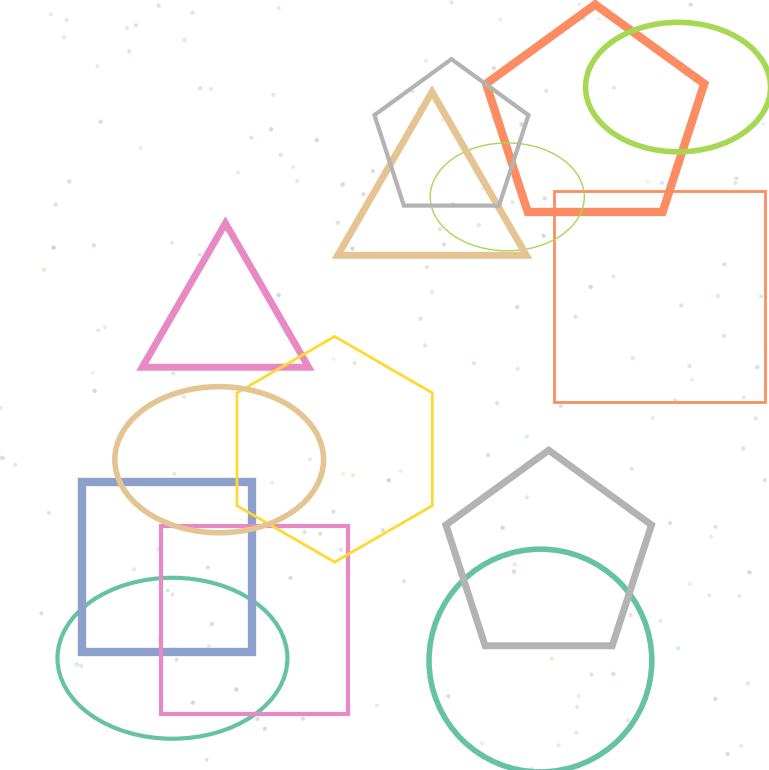[{"shape": "circle", "thickness": 2, "radius": 0.72, "center": [0.702, 0.142]}, {"shape": "oval", "thickness": 1.5, "radius": 0.75, "center": [0.224, 0.145]}, {"shape": "pentagon", "thickness": 3, "radius": 0.74, "center": [0.773, 0.845]}, {"shape": "square", "thickness": 1, "radius": 0.68, "center": [0.856, 0.615]}, {"shape": "square", "thickness": 3, "radius": 0.55, "center": [0.217, 0.264]}, {"shape": "square", "thickness": 1.5, "radius": 0.61, "center": [0.331, 0.195]}, {"shape": "triangle", "thickness": 2.5, "radius": 0.62, "center": [0.293, 0.585]}, {"shape": "oval", "thickness": 0.5, "radius": 0.5, "center": [0.659, 0.744]}, {"shape": "oval", "thickness": 2, "radius": 0.6, "center": [0.881, 0.887]}, {"shape": "hexagon", "thickness": 1, "radius": 0.73, "center": [0.435, 0.417]}, {"shape": "triangle", "thickness": 2.5, "radius": 0.71, "center": [0.561, 0.739]}, {"shape": "oval", "thickness": 2, "radius": 0.68, "center": [0.285, 0.403]}, {"shape": "pentagon", "thickness": 1.5, "radius": 0.53, "center": [0.586, 0.818]}, {"shape": "pentagon", "thickness": 2.5, "radius": 0.7, "center": [0.713, 0.275]}]